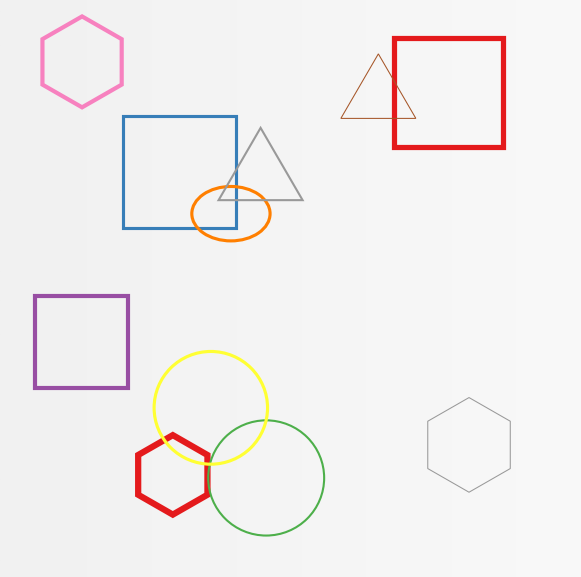[{"shape": "hexagon", "thickness": 3, "radius": 0.34, "center": [0.297, 0.177]}, {"shape": "square", "thickness": 2.5, "radius": 0.47, "center": [0.771, 0.839]}, {"shape": "square", "thickness": 1.5, "radius": 0.49, "center": [0.308, 0.701]}, {"shape": "circle", "thickness": 1, "radius": 0.5, "center": [0.458, 0.172]}, {"shape": "square", "thickness": 2, "radius": 0.4, "center": [0.141, 0.407]}, {"shape": "oval", "thickness": 1.5, "radius": 0.34, "center": [0.397, 0.629]}, {"shape": "circle", "thickness": 1.5, "radius": 0.49, "center": [0.363, 0.293]}, {"shape": "triangle", "thickness": 0.5, "radius": 0.37, "center": [0.651, 0.831]}, {"shape": "hexagon", "thickness": 2, "radius": 0.39, "center": [0.141, 0.892]}, {"shape": "hexagon", "thickness": 0.5, "radius": 0.41, "center": [0.807, 0.229]}, {"shape": "triangle", "thickness": 1, "radius": 0.42, "center": [0.448, 0.694]}]